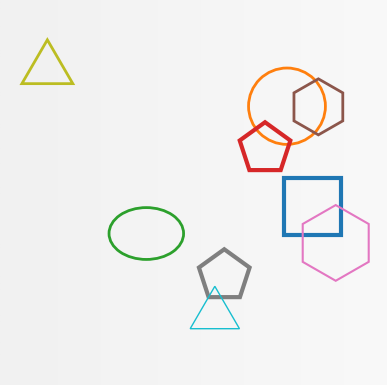[{"shape": "square", "thickness": 3, "radius": 0.37, "center": [0.807, 0.464]}, {"shape": "circle", "thickness": 2, "radius": 0.5, "center": [0.741, 0.724]}, {"shape": "oval", "thickness": 2, "radius": 0.48, "center": [0.378, 0.393]}, {"shape": "pentagon", "thickness": 3, "radius": 0.34, "center": [0.684, 0.614]}, {"shape": "hexagon", "thickness": 2, "radius": 0.36, "center": [0.822, 0.722]}, {"shape": "hexagon", "thickness": 1.5, "radius": 0.49, "center": [0.866, 0.369]}, {"shape": "pentagon", "thickness": 3, "radius": 0.34, "center": [0.579, 0.284]}, {"shape": "triangle", "thickness": 2, "radius": 0.38, "center": [0.122, 0.821]}, {"shape": "triangle", "thickness": 1, "radius": 0.37, "center": [0.554, 0.183]}]